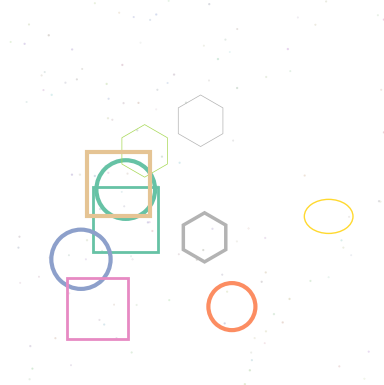[{"shape": "circle", "thickness": 3, "radius": 0.38, "center": [0.327, 0.508]}, {"shape": "square", "thickness": 2, "radius": 0.42, "center": [0.327, 0.43]}, {"shape": "circle", "thickness": 3, "radius": 0.31, "center": [0.602, 0.204]}, {"shape": "circle", "thickness": 3, "radius": 0.38, "center": [0.21, 0.327]}, {"shape": "square", "thickness": 2, "radius": 0.39, "center": [0.253, 0.198]}, {"shape": "hexagon", "thickness": 0.5, "radius": 0.34, "center": [0.376, 0.608]}, {"shape": "oval", "thickness": 1, "radius": 0.32, "center": [0.854, 0.438]}, {"shape": "square", "thickness": 3, "radius": 0.41, "center": [0.308, 0.522]}, {"shape": "hexagon", "thickness": 0.5, "radius": 0.33, "center": [0.521, 0.686]}, {"shape": "hexagon", "thickness": 2.5, "radius": 0.32, "center": [0.531, 0.384]}]